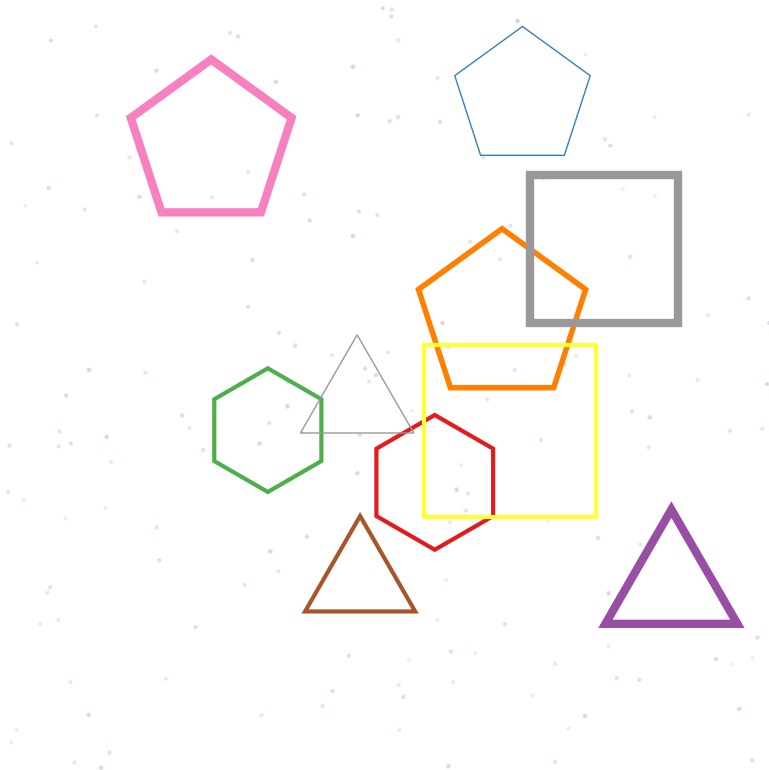[{"shape": "hexagon", "thickness": 1.5, "radius": 0.44, "center": [0.565, 0.374]}, {"shape": "pentagon", "thickness": 0.5, "radius": 0.46, "center": [0.679, 0.873]}, {"shape": "hexagon", "thickness": 1.5, "radius": 0.4, "center": [0.348, 0.441]}, {"shape": "triangle", "thickness": 3, "radius": 0.49, "center": [0.872, 0.239]}, {"shape": "pentagon", "thickness": 2, "radius": 0.57, "center": [0.652, 0.589]}, {"shape": "square", "thickness": 1.5, "radius": 0.56, "center": [0.662, 0.44]}, {"shape": "triangle", "thickness": 1.5, "radius": 0.41, "center": [0.468, 0.247]}, {"shape": "pentagon", "thickness": 3, "radius": 0.55, "center": [0.274, 0.813]}, {"shape": "square", "thickness": 3, "radius": 0.48, "center": [0.785, 0.677]}, {"shape": "triangle", "thickness": 0.5, "radius": 0.43, "center": [0.464, 0.48]}]